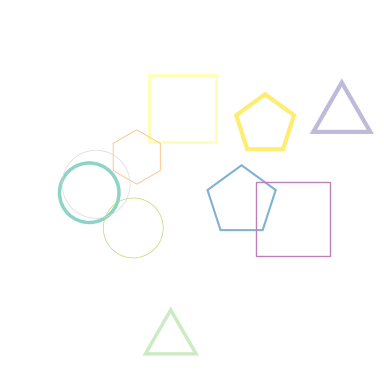[{"shape": "circle", "thickness": 2.5, "radius": 0.39, "center": [0.232, 0.499]}, {"shape": "square", "thickness": 2, "radius": 0.44, "center": [0.474, 0.718]}, {"shape": "triangle", "thickness": 3, "radius": 0.43, "center": [0.888, 0.7]}, {"shape": "pentagon", "thickness": 1.5, "radius": 0.47, "center": [0.628, 0.478]}, {"shape": "hexagon", "thickness": 0.5, "radius": 0.35, "center": [0.355, 0.592]}, {"shape": "circle", "thickness": 0.5, "radius": 0.39, "center": [0.346, 0.408]}, {"shape": "circle", "thickness": 0.5, "radius": 0.44, "center": [0.25, 0.521]}, {"shape": "square", "thickness": 1, "radius": 0.48, "center": [0.761, 0.43]}, {"shape": "triangle", "thickness": 2.5, "radius": 0.38, "center": [0.443, 0.119]}, {"shape": "pentagon", "thickness": 3, "radius": 0.39, "center": [0.689, 0.676]}]